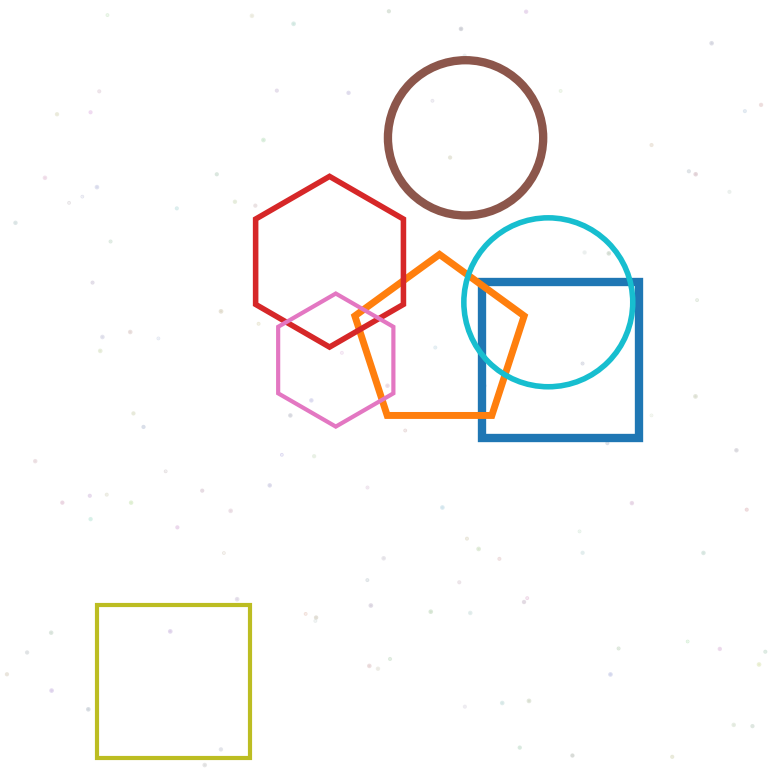[{"shape": "square", "thickness": 3, "radius": 0.51, "center": [0.728, 0.533]}, {"shape": "pentagon", "thickness": 2.5, "radius": 0.58, "center": [0.571, 0.554]}, {"shape": "hexagon", "thickness": 2, "radius": 0.55, "center": [0.428, 0.66]}, {"shape": "circle", "thickness": 3, "radius": 0.5, "center": [0.605, 0.821]}, {"shape": "hexagon", "thickness": 1.5, "radius": 0.43, "center": [0.436, 0.532]}, {"shape": "square", "thickness": 1.5, "radius": 0.5, "center": [0.225, 0.115]}, {"shape": "circle", "thickness": 2, "radius": 0.55, "center": [0.712, 0.607]}]